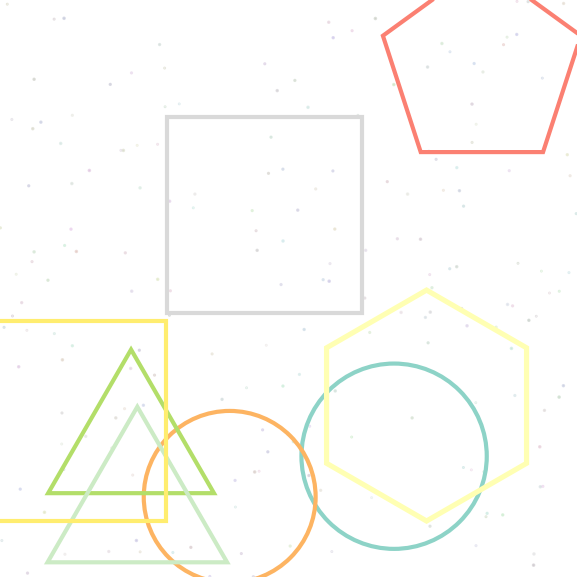[{"shape": "circle", "thickness": 2, "radius": 0.8, "center": [0.682, 0.209]}, {"shape": "hexagon", "thickness": 2.5, "radius": 1.0, "center": [0.739, 0.297]}, {"shape": "pentagon", "thickness": 2, "radius": 0.9, "center": [0.834, 0.882]}, {"shape": "circle", "thickness": 2, "radius": 0.74, "center": [0.398, 0.139]}, {"shape": "triangle", "thickness": 2, "radius": 0.83, "center": [0.227, 0.228]}, {"shape": "square", "thickness": 2, "radius": 0.85, "center": [0.458, 0.627]}, {"shape": "triangle", "thickness": 2, "radius": 0.9, "center": [0.238, 0.115]}, {"shape": "square", "thickness": 2, "radius": 0.87, "center": [0.115, 0.27]}]